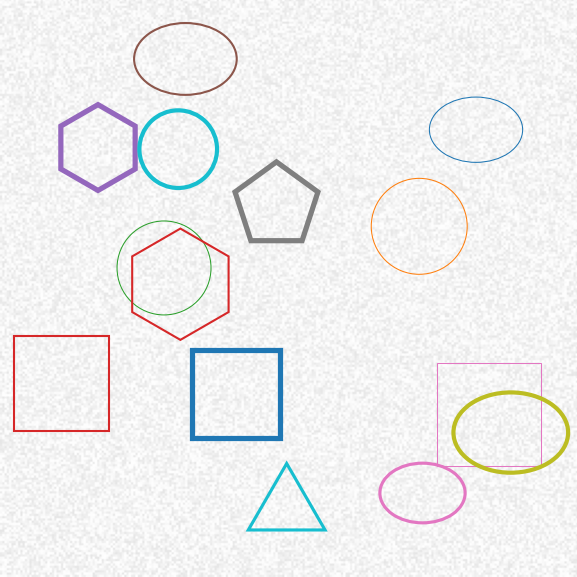[{"shape": "square", "thickness": 2.5, "radius": 0.38, "center": [0.409, 0.317]}, {"shape": "oval", "thickness": 0.5, "radius": 0.4, "center": [0.824, 0.775]}, {"shape": "circle", "thickness": 0.5, "radius": 0.42, "center": [0.726, 0.607]}, {"shape": "circle", "thickness": 0.5, "radius": 0.41, "center": [0.284, 0.535]}, {"shape": "square", "thickness": 1, "radius": 0.41, "center": [0.107, 0.335]}, {"shape": "hexagon", "thickness": 1, "radius": 0.48, "center": [0.312, 0.507]}, {"shape": "hexagon", "thickness": 2.5, "radius": 0.37, "center": [0.17, 0.744]}, {"shape": "oval", "thickness": 1, "radius": 0.44, "center": [0.321, 0.897]}, {"shape": "oval", "thickness": 1.5, "radius": 0.37, "center": [0.732, 0.145]}, {"shape": "square", "thickness": 0.5, "radius": 0.45, "center": [0.846, 0.281]}, {"shape": "pentagon", "thickness": 2.5, "radius": 0.38, "center": [0.479, 0.643]}, {"shape": "oval", "thickness": 2, "radius": 0.5, "center": [0.884, 0.25]}, {"shape": "triangle", "thickness": 1.5, "radius": 0.38, "center": [0.496, 0.12]}, {"shape": "circle", "thickness": 2, "radius": 0.34, "center": [0.309, 0.741]}]